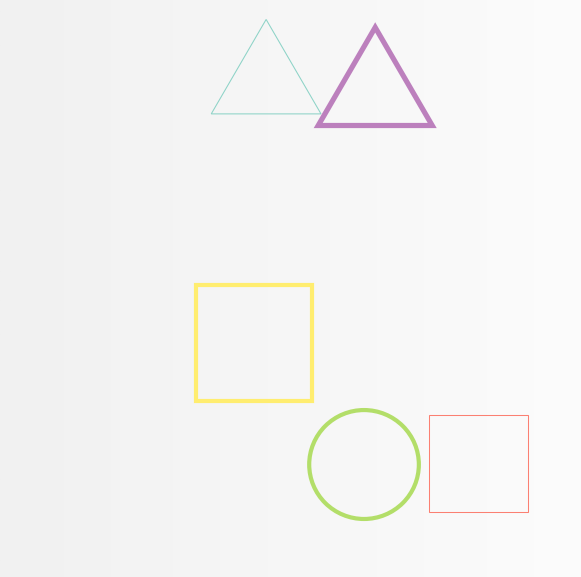[{"shape": "triangle", "thickness": 0.5, "radius": 0.55, "center": [0.458, 0.856]}, {"shape": "square", "thickness": 0.5, "radius": 0.42, "center": [0.823, 0.196]}, {"shape": "circle", "thickness": 2, "radius": 0.47, "center": [0.626, 0.195]}, {"shape": "triangle", "thickness": 2.5, "radius": 0.57, "center": [0.646, 0.838]}, {"shape": "square", "thickness": 2, "radius": 0.5, "center": [0.437, 0.405]}]